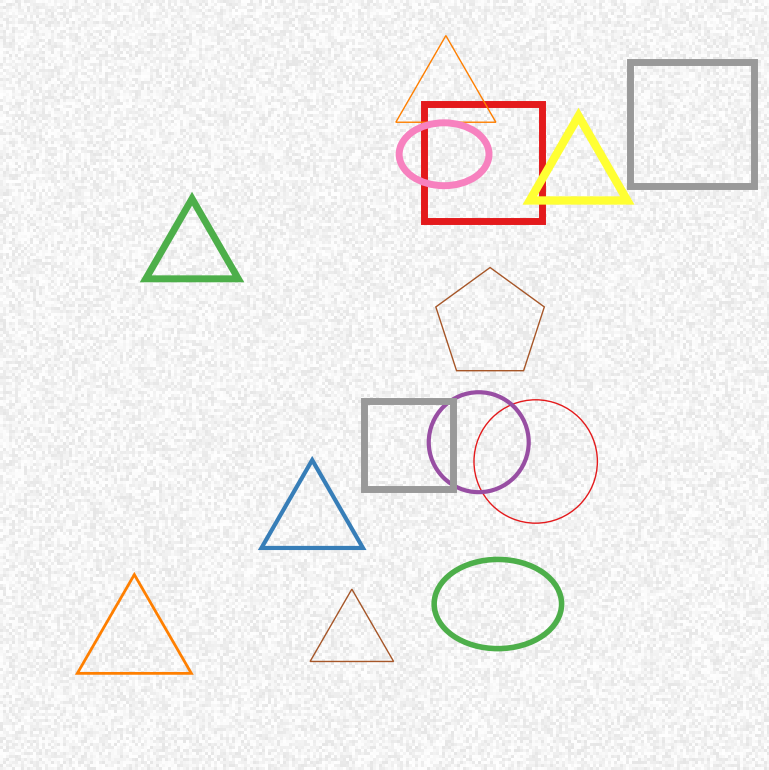[{"shape": "square", "thickness": 2.5, "radius": 0.38, "center": [0.628, 0.789]}, {"shape": "circle", "thickness": 0.5, "radius": 0.4, "center": [0.696, 0.401]}, {"shape": "triangle", "thickness": 1.5, "radius": 0.38, "center": [0.405, 0.326]}, {"shape": "oval", "thickness": 2, "radius": 0.41, "center": [0.647, 0.216]}, {"shape": "triangle", "thickness": 2.5, "radius": 0.35, "center": [0.249, 0.673]}, {"shape": "circle", "thickness": 1.5, "radius": 0.32, "center": [0.622, 0.426]}, {"shape": "triangle", "thickness": 0.5, "radius": 0.38, "center": [0.579, 0.879]}, {"shape": "triangle", "thickness": 1, "radius": 0.43, "center": [0.174, 0.168]}, {"shape": "triangle", "thickness": 3, "radius": 0.37, "center": [0.751, 0.776]}, {"shape": "pentagon", "thickness": 0.5, "radius": 0.37, "center": [0.636, 0.578]}, {"shape": "triangle", "thickness": 0.5, "radius": 0.31, "center": [0.457, 0.172]}, {"shape": "oval", "thickness": 2.5, "radius": 0.29, "center": [0.577, 0.8]}, {"shape": "square", "thickness": 2.5, "radius": 0.4, "center": [0.898, 0.839]}, {"shape": "square", "thickness": 2.5, "radius": 0.29, "center": [0.531, 0.422]}]